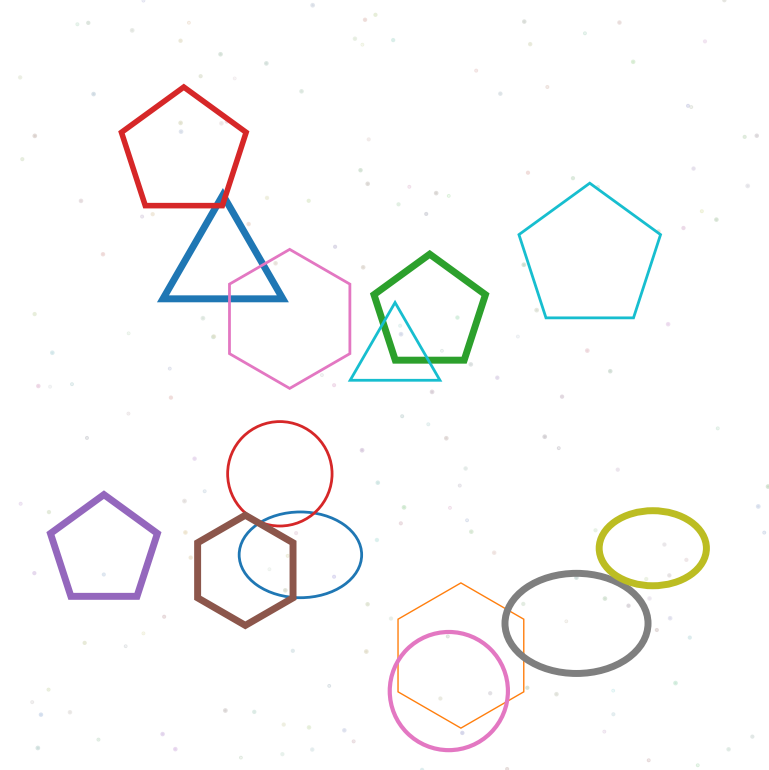[{"shape": "oval", "thickness": 1, "radius": 0.4, "center": [0.39, 0.279]}, {"shape": "triangle", "thickness": 2.5, "radius": 0.45, "center": [0.289, 0.657]}, {"shape": "hexagon", "thickness": 0.5, "radius": 0.47, "center": [0.599, 0.149]}, {"shape": "pentagon", "thickness": 2.5, "radius": 0.38, "center": [0.558, 0.594]}, {"shape": "circle", "thickness": 1, "radius": 0.34, "center": [0.363, 0.385]}, {"shape": "pentagon", "thickness": 2, "radius": 0.43, "center": [0.239, 0.802]}, {"shape": "pentagon", "thickness": 2.5, "radius": 0.37, "center": [0.135, 0.285]}, {"shape": "hexagon", "thickness": 2.5, "radius": 0.36, "center": [0.319, 0.259]}, {"shape": "circle", "thickness": 1.5, "radius": 0.38, "center": [0.583, 0.103]}, {"shape": "hexagon", "thickness": 1, "radius": 0.45, "center": [0.376, 0.586]}, {"shape": "oval", "thickness": 2.5, "radius": 0.46, "center": [0.749, 0.19]}, {"shape": "oval", "thickness": 2.5, "radius": 0.35, "center": [0.848, 0.288]}, {"shape": "pentagon", "thickness": 1, "radius": 0.48, "center": [0.766, 0.665]}, {"shape": "triangle", "thickness": 1, "radius": 0.34, "center": [0.513, 0.54]}]